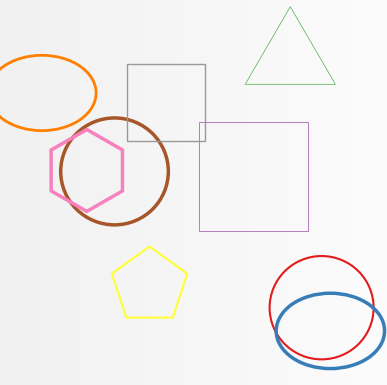[{"shape": "circle", "thickness": 1.5, "radius": 0.67, "center": [0.83, 0.201]}, {"shape": "oval", "thickness": 2.5, "radius": 0.7, "center": [0.853, 0.141]}, {"shape": "triangle", "thickness": 0.5, "radius": 0.67, "center": [0.749, 0.848]}, {"shape": "square", "thickness": 0.5, "radius": 0.71, "center": [0.655, 0.542]}, {"shape": "oval", "thickness": 2, "radius": 0.7, "center": [0.108, 0.759]}, {"shape": "pentagon", "thickness": 1.5, "radius": 0.51, "center": [0.386, 0.258]}, {"shape": "circle", "thickness": 2.5, "radius": 0.69, "center": [0.296, 0.555]}, {"shape": "hexagon", "thickness": 2.5, "radius": 0.53, "center": [0.224, 0.557]}, {"shape": "square", "thickness": 1, "radius": 0.5, "center": [0.428, 0.733]}]